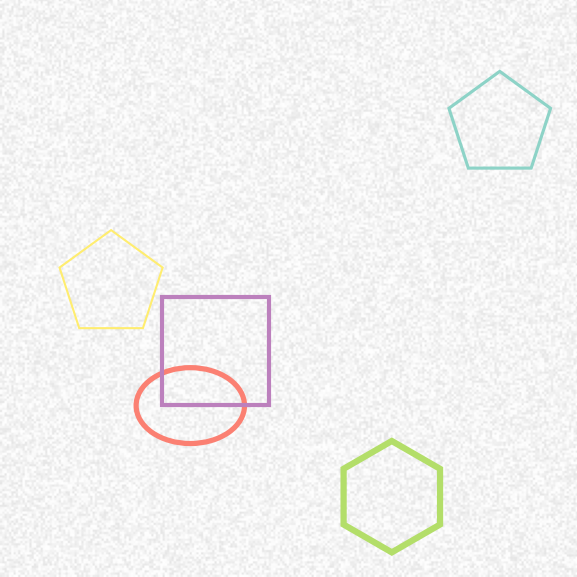[{"shape": "pentagon", "thickness": 1.5, "radius": 0.46, "center": [0.865, 0.783]}, {"shape": "oval", "thickness": 2.5, "radius": 0.47, "center": [0.33, 0.297]}, {"shape": "hexagon", "thickness": 3, "radius": 0.48, "center": [0.678, 0.139]}, {"shape": "square", "thickness": 2, "radius": 0.47, "center": [0.373, 0.391]}, {"shape": "pentagon", "thickness": 1, "radius": 0.47, "center": [0.192, 0.507]}]